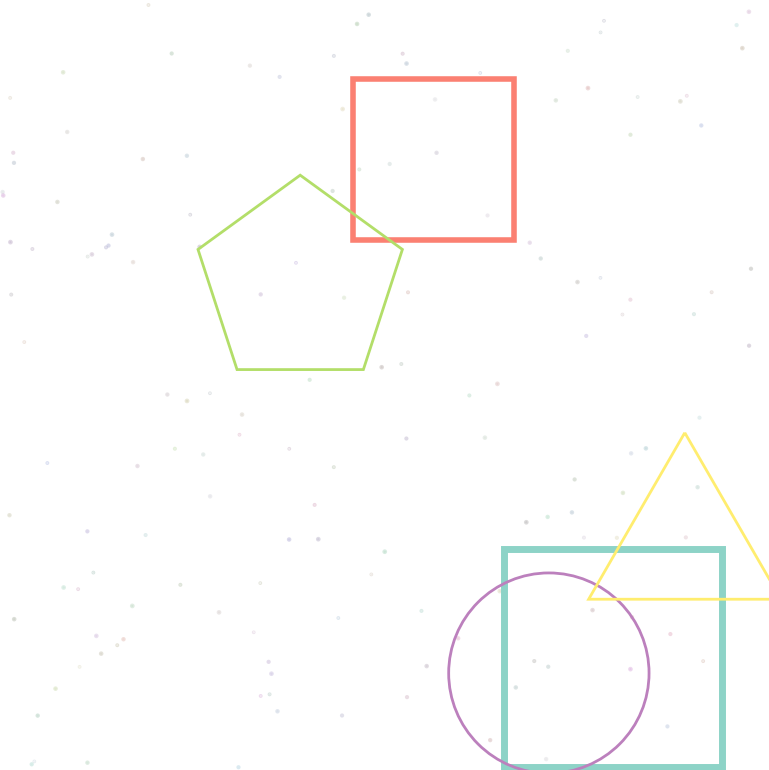[{"shape": "square", "thickness": 2.5, "radius": 0.71, "center": [0.796, 0.145]}, {"shape": "square", "thickness": 2, "radius": 0.52, "center": [0.563, 0.792]}, {"shape": "pentagon", "thickness": 1, "radius": 0.7, "center": [0.39, 0.633]}, {"shape": "circle", "thickness": 1, "radius": 0.65, "center": [0.713, 0.126]}, {"shape": "triangle", "thickness": 1, "radius": 0.72, "center": [0.889, 0.294]}]